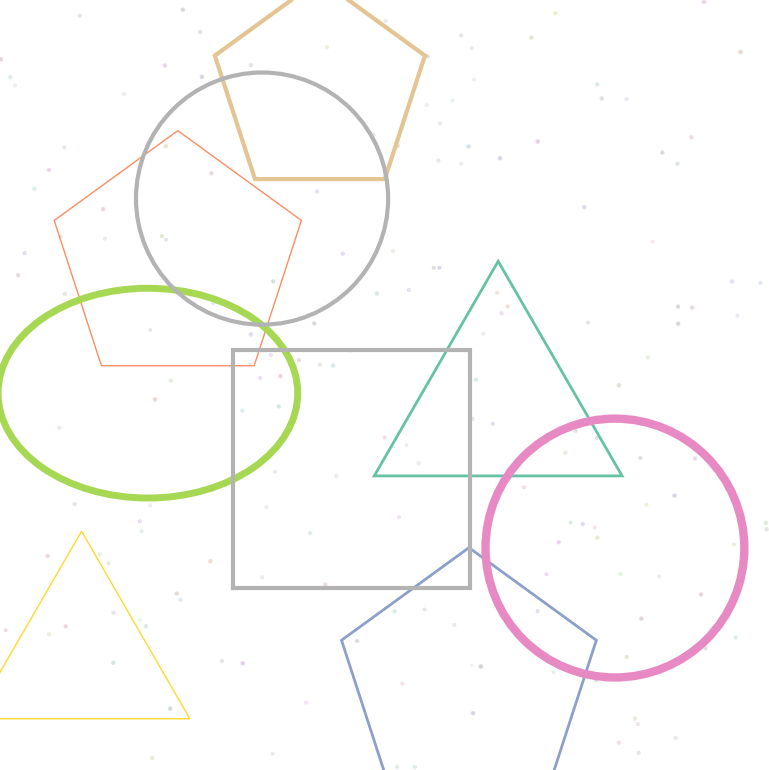[{"shape": "triangle", "thickness": 1, "radius": 0.93, "center": [0.647, 0.475]}, {"shape": "pentagon", "thickness": 0.5, "radius": 0.84, "center": [0.231, 0.662]}, {"shape": "pentagon", "thickness": 1, "radius": 0.87, "center": [0.609, 0.115]}, {"shape": "circle", "thickness": 3, "radius": 0.84, "center": [0.799, 0.288]}, {"shape": "oval", "thickness": 2.5, "radius": 0.97, "center": [0.192, 0.489]}, {"shape": "triangle", "thickness": 0.5, "radius": 0.81, "center": [0.106, 0.148]}, {"shape": "pentagon", "thickness": 1.5, "radius": 0.72, "center": [0.415, 0.883]}, {"shape": "square", "thickness": 1.5, "radius": 0.77, "center": [0.456, 0.391]}, {"shape": "circle", "thickness": 1.5, "radius": 0.82, "center": [0.34, 0.742]}]